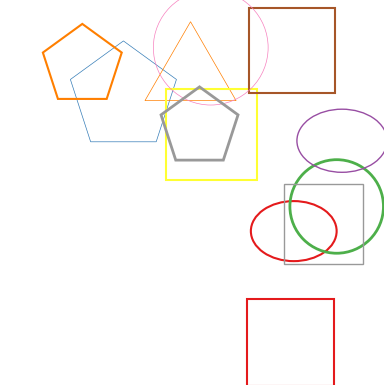[{"shape": "oval", "thickness": 1.5, "radius": 0.56, "center": [0.763, 0.4]}, {"shape": "square", "thickness": 1.5, "radius": 0.56, "center": [0.754, 0.111]}, {"shape": "pentagon", "thickness": 0.5, "radius": 0.72, "center": [0.321, 0.749]}, {"shape": "circle", "thickness": 2, "radius": 0.61, "center": [0.874, 0.464]}, {"shape": "oval", "thickness": 1, "radius": 0.59, "center": [0.888, 0.634]}, {"shape": "triangle", "thickness": 0.5, "radius": 0.68, "center": [0.495, 0.807]}, {"shape": "pentagon", "thickness": 1.5, "radius": 0.54, "center": [0.214, 0.83]}, {"shape": "square", "thickness": 1.5, "radius": 0.59, "center": [0.55, 0.65]}, {"shape": "square", "thickness": 1.5, "radius": 0.56, "center": [0.758, 0.869]}, {"shape": "circle", "thickness": 0.5, "radius": 0.75, "center": [0.547, 0.876]}, {"shape": "pentagon", "thickness": 2, "radius": 0.53, "center": [0.518, 0.669]}, {"shape": "square", "thickness": 1, "radius": 0.52, "center": [0.84, 0.418]}]